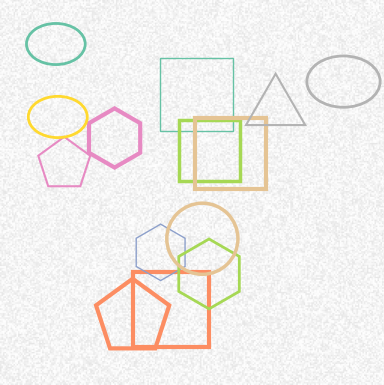[{"shape": "square", "thickness": 1, "radius": 0.48, "center": [0.51, 0.754]}, {"shape": "oval", "thickness": 2, "radius": 0.38, "center": [0.145, 0.886]}, {"shape": "square", "thickness": 3, "radius": 0.49, "center": [0.443, 0.196]}, {"shape": "pentagon", "thickness": 3, "radius": 0.5, "center": [0.345, 0.176]}, {"shape": "hexagon", "thickness": 1, "radius": 0.37, "center": [0.417, 0.345]}, {"shape": "pentagon", "thickness": 1.5, "radius": 0.35, "center": [0.167, 0.574]}, {"shape": "hexagon", "thickness": 3, "radius": 0.38, "center": [0.298, 0.642]}, {"shape": "square", "thickness": 2.5, "radius": 0.39, "center": [0.544, 0.609]}, {"shape": "hexagon", "thickness": 2, "radius": 0.45, "center": [0.543, 0.288]}, {"shape": "oval", "thickness": 2, "radius": 0.38, "center": [0.15, 0.696]}, {"shape": "square", "thickness": 3, "radius": 0.46, "center": [0.599, 0.601]}, {"shape": "circle", "thickness": 2.5, "radius": 0.46, "center": [0.526, 0.38]}, {"shape": "triangle", "thickness": 1.5, "radius": 0.44, "center": [0.716, 0.72]}, {"shape": "oval", "thickness": 2, "radius": 0.48, "center": [0.892, 0.788]}]